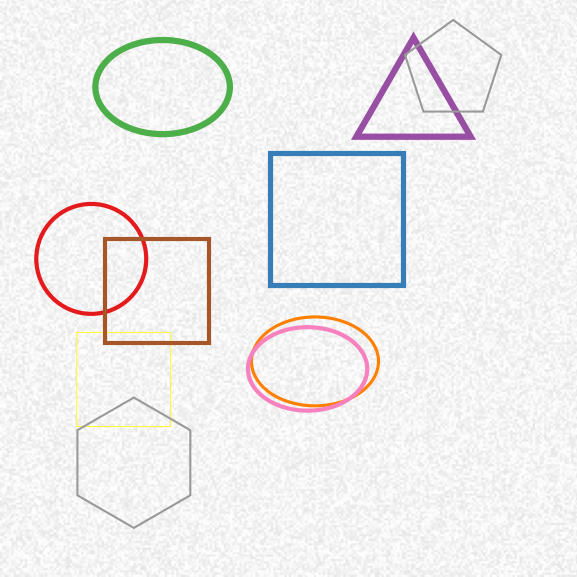[{"shape": "circle", "thickness": 2, "radius": 0.48, "center": [0.158, 0.551]}, {"shape": "square", "thickness": 2.5, "radius": 0.57, "center": [0.583, 0.619]}, {"shape": "oval", "thickness": 3, "radius": 0.58, "center": [0.282, 0.848]}, {"shape": "triangle", "thickness": 3, "radius": 0.57, "center": [0.716, 0.82]}, {"shape": "oval", "thickness": 1.5, "radius": 0.55, "center": [0.545, 0.373]}, {"shape": "square", "thickness": 0.5, "radius": 0.41, "center": [0.213, 0.343]}, {"shape": "square", "thickness": 2, "radius": 0.45, "center": [0.272, 0.495]}, {"shape": "oval", "thickness": 2, "radius": 0.52, "center": [0.533, 0.36]}, {"shape": "pentagon", "thickness": 1, "radius": 0.44, "center": [0.785, 0.877]}, {"shape": "hexagon", "thickness": 1, "radius": 0.56, "center": [0.232, 0.198]}]